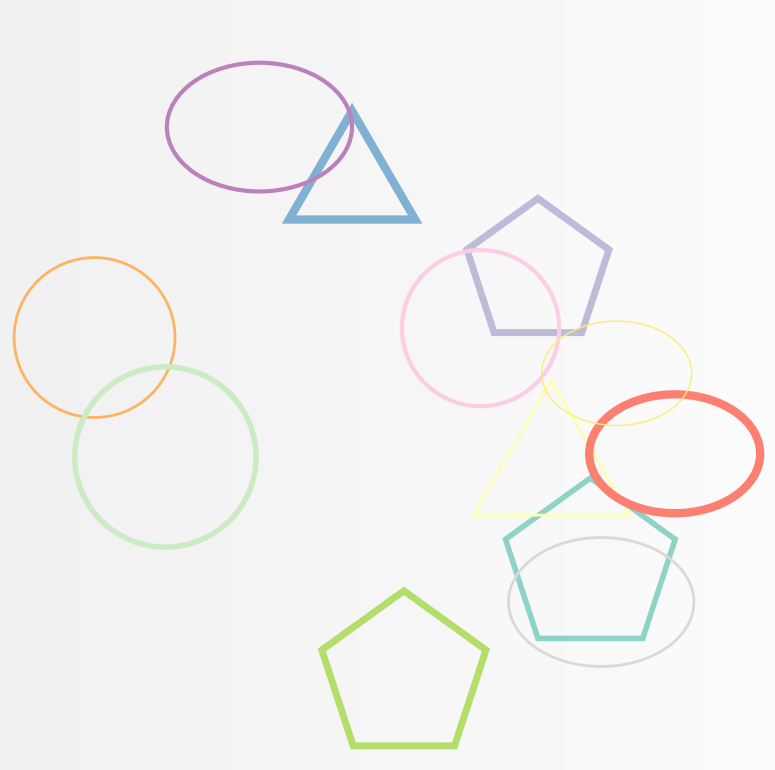[{"shape": "pentagon", "thickness": 2, "radius": 0.58, "center": [0.762, 0.264]}, {"shape": "triangle", "thickness": 1, "radius": 0.58, "center": [0.711, 0.389]}, {"shape": "pentagon", "thickness": 2.5, "radius": 0.48, "center": [0.694, 0.646]}, {"shape": "oval", "thickness": 3, "radius": 0.55, "center": [0.871, 0.411]}, {"shape": "triangle", "thickness": 3, "radius": 0.47, "center": [0.454, 0.762]}, {"shape": "circle", "thickness": 1, "radius": 0.52, "center": [0.122, 0.562]}, {"shape": "pentagon", "thickness": 2.5, "radius": 0.56, "center": [0.521, 0.121]}, {"shape": "circle", "thickness": 1.5, "radius": 0.51, "center": [0.62, 0.574]}, {"shape": "oval", "thickness": 1, "radius": 0.6, "center": [0.776, 0.218]}, {"shape": "oval", "thickness": 1.5, "radius": 0.6, "center": [0.335, 0.835]}, {"shape": "circle", "thickness": 2, "radius": 0.59, "center": [0.213, 0.406]}, {"shape": "oval", "thickness": 0.5, "radius": 0.48, "center": [0.796, 0.515]}]